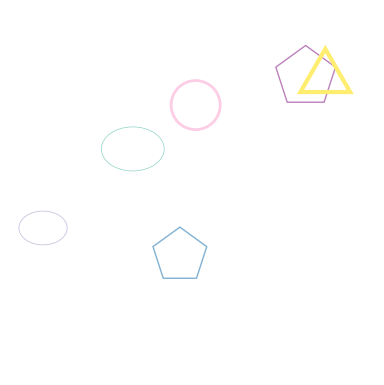[{"shape": "oval", "thickness": 0.5, "radius": 0.41, "center": [0.345, 0.613]}, {"shape": "oval", "thickness": 0.5, "radius": 0.31, "center": [0.112, 0.408]}, {"shape": "pentagon", "thickness": 1, "radius": 0.37, "center": [0.467, 0.337]}, {"shape": "circle", "thickness": 2, "radius": 0.32, "center": [0.508, 0.727]}, {"shape": "pentagon", "thickness": 1, "radius": 0.41, "center": [0.794, 0.8]}, {"shape": "triangle", "thickness": 3, "radius": 0.37, "center": [0.845, 0.798]}]